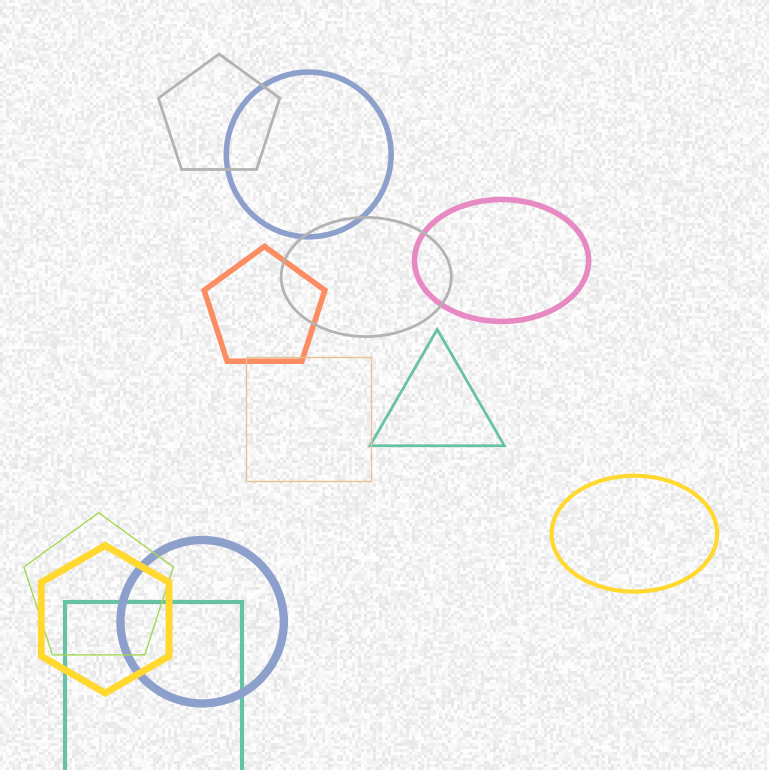[{"shape": "triangle", "thickness": 1, "radius": 0.5, "center": [0.568, 0.471]}, {"shape": "square", "thickness": 1.5, "radius": 0.57, "center": [0.2, 0.103]}, {"shape": "pentagon", "thickness": 2, "radius": 0.41, "center": [0.344, 0.598]}, {"shape": "circle", "thickness": 3, "radius": 0.53, "center": [0.263, 0.193]}, {"shape": "circle", "thickness": 2, "radius": 0.53, "center": [0.401, 0.799]}, {"shape": "oval", "thickness": 2, "radius": 0.57, "center": [0.651, 0.662]}, {"shape": "pentagon", "thickness": 0.5, "radius": 0.51, "center": [0.128, 0.232]}, {"shape": "hexagon", "thickness": 2.5, "radius": 0.48, "center": [0.137, 0.196]}, {"shape": "oval", "thickness": 1.5, "radius": 0.54, "center": [0.824, 0.307]}, {"shape": "square", "thickness": 0.5, "radius": 0.4, "center": [0.401, 0.456]}, {"shape": "oval", "thickness": 1, "radius": 0.55, "center": [0.476, 0.64]}, {"shape": "pentagon", "thickness": 1, "radius": 0.41, "center": [0.285, 0.847]}]